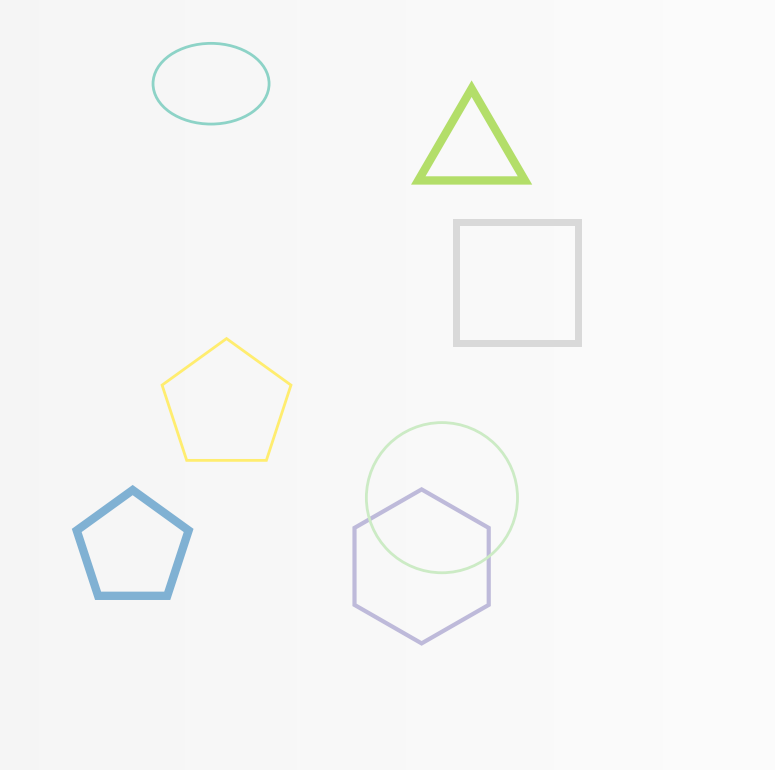[{"shape": "oval", "thickness": 1, "radius": 0.37, "center": [0.272, 0.891]}, {"shape": "hexagon", "thickness": 1.5, "radius": 0.5, "center": [0.544, 0.264]}, {"shape": "pentagon", "thickness": 3, "radius": 0.38, "center": [0.171, 0.288]}, {"shape": "triangle", "thickness": 3, "radius": 0.4, "center": [0.609, 0.805]}, {"shape": "square", "thickness": 2.5, "radius": 0.39, "center": [0.667, 0.634]}, {"shape": "circle", "thickness": 1, "radius": 0.49, "center": [0.57, 0.354]}, {"shape": "pentagon", "thickness": 1, "radius": 0.44, "center": [0.292, 0.473]}]